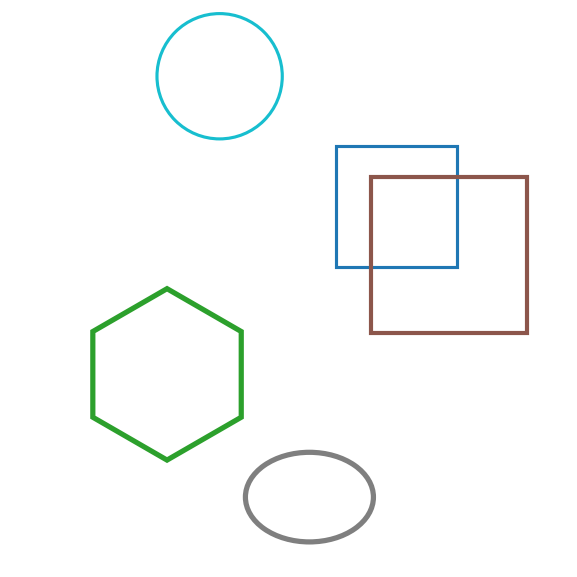[{"shape": "square", "thickness": 1.5, "radius": 0.52, "center": [0.686, 0.642]}, {"shape": "hexagon", "thickness": 2.5, "radius": 0.74, "center": [0.289, 0.351]}, {"shape": "square", "thickness": 2, "radius": 0.68, "center": [0.778, 0.558]}, {"shape": "oval", "thickness": 2.5, "radius": 0.55, "center": [0.536, 0.138]}, {"shape": "circle", "thickness": 1.5, "radius": 0.54, "center": [0.38, 0.867]}]